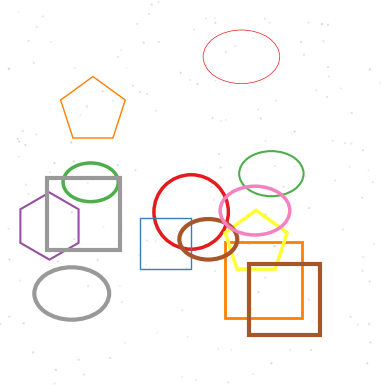[{"shape": "circle", "thickness": 2.5, "radius": 0.48, "center": [0.496, 0.449]}, {"shape": "oval", "thickness": 0.5, "radius": 0.5, "center": [0.627, 0.852]}, {"shape": "square", "thickness": 1, "radius": 0.33, "center": [0.43, 0.368]}, {"shape": "oval", "thickness": 1.5, "radius": 0.42, "center": [0.705, 0.549]}, {"shape": "oval", "thickness": 2.5, "radius": 0.36, "center": [0.236, 0.526]}, {"shape": "hexagon", "thickness": 1.5, "radius": 0.44, "center": [0.129, 0.413]}, {"shape": "square", "thickness": 2, "radius": 0.5, "center": [0.684, 0.272]}, {"shape": "pentagon", "thickness": 1, "radius": 0.44, "center": [0.241, 0.713]}, {"shape": "pentagon", "thickness": 2.5, "radius": 0.42, "center": [0.665, 0.369]}, {"shape": "square", "thickness": 3, "radius": 0.46, "center": [0.739, 0.221]}, {"shape": "oval", "thickness": 3, "radius": 0.38, "center": [0.541, 0.378]}, {"shape": "oval", "thickness": 2.5, "radius": 0.45, "center": [0.662, 0.453]}, {"shape": "square", "thickness": 3, "radius": 0.47, "center": [0.217, 0.445]}, {"shape": "oval", "thickness": 3, "radius": 0.49, "center": [0.186, 0.238]}]